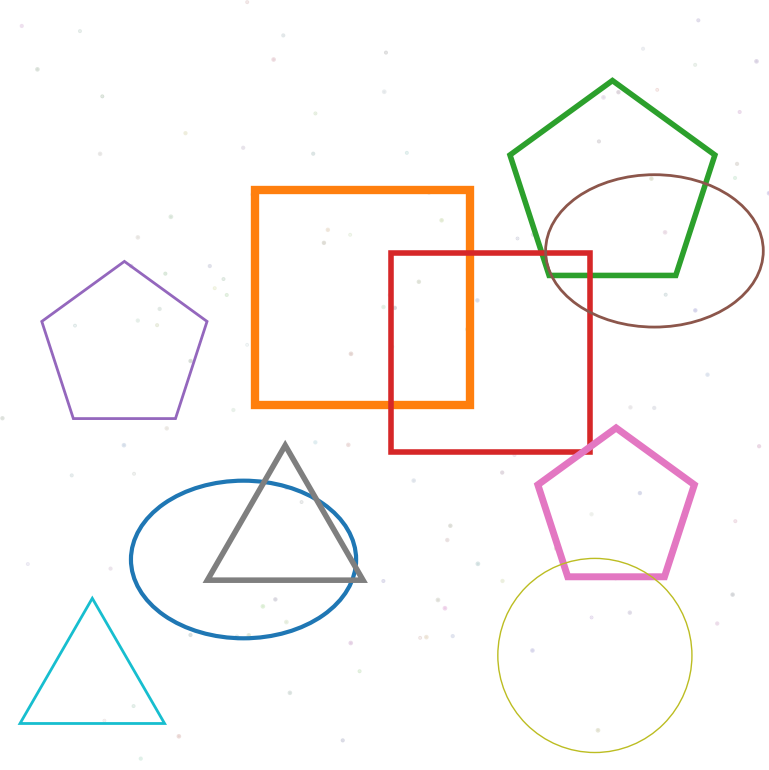[{"shape": "oval", "thickness": 1.5, "radius": 0.73, "center": [0.316, 0.273]}, {"shape": "square", "thickness": 3, "radius": 0.7, "center": [0.471, 0.613]}, {"shape": "pentagon", "thickness": 2, "radius": 0.7, "center": [0.795, 0.755]}, {"shape": "square", "thickness": 2, "radius": 0.65, "center": [0.637, 0.542]}, {"shape": "pentagon", "thickness": 1, "radius": 0.56, "center": [0.162, 0.548]}, {"shape": "oval", "thickness": 1, "radius": 0.71, "center": [0.85, 0.674]}, {"shape": "pentagon", "thickness": 2.5, "radius": 0.53, "center": [0.8, 0.337]}, {"shape": "triangle", "thickness": 2, "radius": 0.58, "center": [0.37, 0.305]}, {"shape": "circle", "thickness": 0.5, "radius": 0.63, "center": [0.773, 0.149]}, {"shape": "triangle", "thickness": 1, "radius": 0.54, "center": [0.12, 0.115]}]